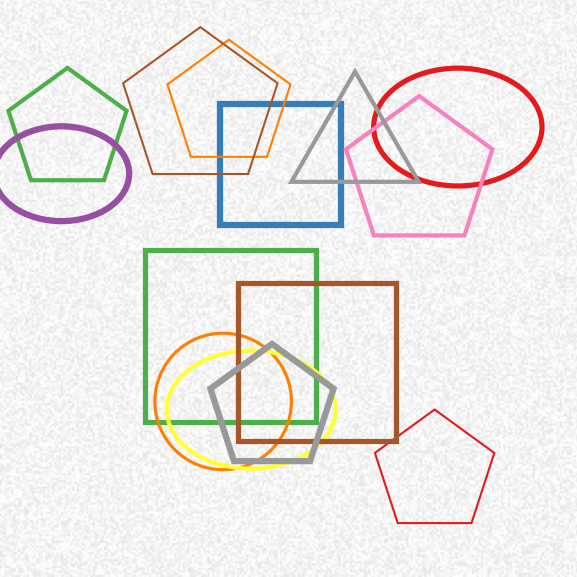[{"shape": "oval", "thickness": 2.5, "radius": 0.73, "center": [0.793, 0.779]}, {"shape": "pentagon", "thickness": 1, "radius": 0.54, "center": [0.753, 0.181]}, {"shape": "square", "thickness": 3, "radius": 0.53, "center": [0.485, 0.714]}, {"shape": "pentagon", "thickness": 2, "radius": 0.54, "center": [0.117, 0.774]}, {"shape": "square", "thickness": 2.5, "radius": 0.74, "center": [0.399, 0.417]}, {"shape": "oval", "thickness": 3, "radius": 0.59, "center": [0.106, 0.698]}, {"shape": "circle", "thickness": 1.5, "radius": 0.59, "center": [0.386, 0.304]}, {"shape": "pentagon", "thickness": 1, "radius": 0.56, "center": [0.396, 0.818]}, {"shape": "oval", "thickness": 2, "radius": 0.73, "center": [0.435, 0.29]}, {"shape": "square", "thickness": 2.5, "radius": 0.68, "center": [0.549, 0.372]}, {"shape": "pentagon", "thickness": 1, "radius": 0.7, "center": [0.347, 0.812]}, {"shape": "pentagon", "thickness": 2, "radius": 0.67, "center": [0.726, 0.699]}, {"shape": "triangle", "thickness": 2, "radius": 0.64, "center": [0.615, 0.748]}, {"shape": "pentagon", "thickness": 3, "radius": 0.56, "center": [0.471, 0.291]}]